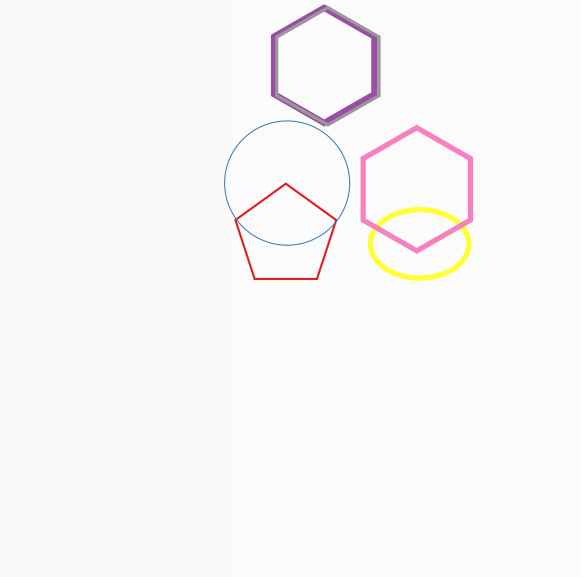[{"shape": "pentagon", "thickness": 1, "radius": 0.46, "center": [0.492, 0.59]}, {"shape": "circle", "thickness": 0.5, "radius": 0.54, "center": [0.494, 0.682]}, {"shape": "hexagon", "thickness": 3, "radius": 0.5, "center": [0.558, 0.886]}, {"shape": "oval", "thickness": 2.5, "radius": 0.42, "center": [0.722, 0.577]}, {"shape": "hexagon", "thickness": 2.5, "radius": 0.53, "center": [0.717, 0.671]}, {"shape": "hexagon", "thickness": 1.5, "radius": 0.51, "center": [0.564, 0.884]}]